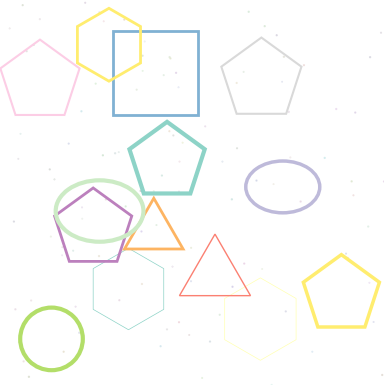[{"shape": "hexagon", "thickness": 0.5, "radius": 0.53, "center": [0.334, 0.249]}, {"shape": "pentagon", "thickness": 3, "radius": 0.51, "center": [0.434, 0.581]}, {"shape": "hexagon", "thickness": 0.5, "radius": 0.54, "center": [0.676, 0.171]}, {"shape": "oval", "thickness": 2.5, "radius": 0.48, "center": [0.734, 0.514]}, {"shape": "triangle", "thickness": 1, "radius": 0.53, "center": [0.558, 0.285]}, {"shape": "square", "thickness": 2, "radius": 0.55, "center": [0.404, 0.811]}, {"shape": "triangle", "thickness": 2, "radius": 0.44, "center": [0.399, 0.397]}, {"shape": "circle", "thickness": 3, "radius": 0.41, "center": [0.134, 0.12]}, {"shape": "pentagon", "thickness": 1.5, "radius": 0.54, "center": [0.104, 0.789]}, {"shape": "pentagon", "thickness": 1.5, "radius": 0.55, "center": [0.679, 0.793]}, {"shape": "pentagon", "thickness": 2, "radius": 0.53, "center": [0.242, 0.406]}, {"shape": "oval", "thickness": 3, "radius": 0.57, "center": [0.259, 0.452]}, {"shape": "pentagon", "thickness": 2.5, "radius": 0.52, "center": [0.887, 0.235]}, {"shape": "hexagon", "thickness": 2, "radius": 0.47, "center": [0.283, 0.884]}]